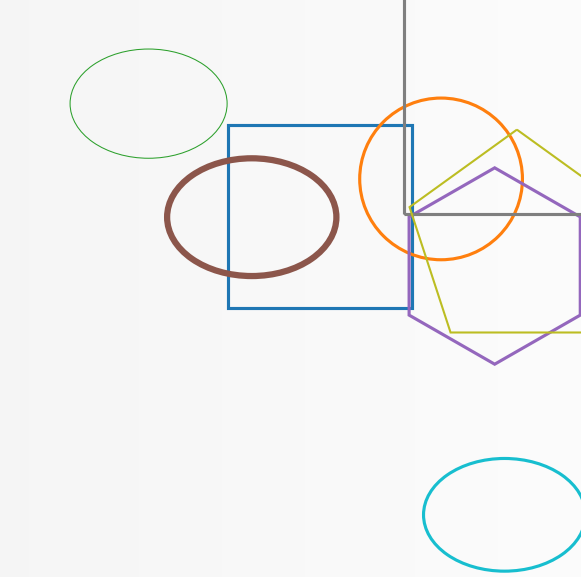[{"shape": "square", "thickness": 1.5, "radius": 0.79, "center": [0.551, 0.624]}, {"shape": "circle", "thickness": 1.5, "radius": 0.7, "center": [0.759, 0.689]}, {"shape": "oval", "thickness": 0.5, "radius": 0.68, "center": [0.256, 0.82]}, {"shape": "hexagon", "thickness": 1.5, "radius": 0.85, "center": [0.851, 0.538]}, {"shape": "oval", "thickness": 3, "radius": 0.73, "center": [0.433, 0.623]}, {"shape": "square", "thickness": 1.5, "radius": 0.97, "center": [0.889, 0.823]}, {"shape": "pentagon", "thickness": 1, "radius": 0.97, "center": [0.889, 0.58]}, {"shape": "oval", "thickness": 1.5, "radius": 0.7, "center": [0.868, 0.108]}]